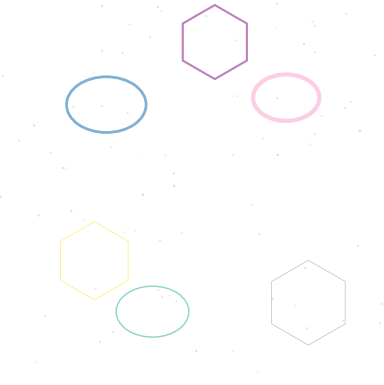[{"shape": "oval", "thickness": 1, "radius": 0.47, "center": [0.396, 0.191]}, {"shape": "hexagon", "thickness": 0.5, "radius": 0.55, "center": [0.801, 0.214]}, {"shape": "oval", "thickness": 2, "radius": 0.52, "center": [0.276, 0.728]}, {"shape": "oval", "thickness": 3, "radius": 0.43, "center": [0.743, 0.746]}, {"shape": "hexagon", "thickness": 1.5, "radius": 0.48, "center": [0.558, 0.891]}, {"shape": "hexagon", "thickness": 0.5, "radius": 0.51, "center": [0.245, 0.323]}]